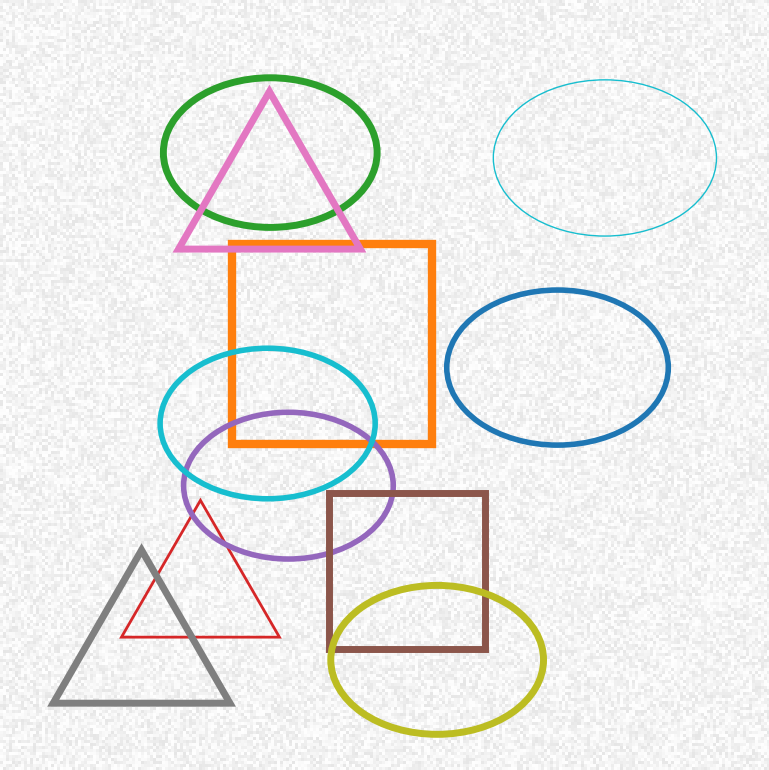[{"shape": "oval", "thickness": 2, "radius": 0.72, "center": [0.724, 0.523]}, {"shape": "square", "thickness": 3, "radius": 0.65, "center": [0.431, 0.554]}, {"shape": "oval", "thickness": 2.5, "radius": 0.69, "center": [0.351, 0.802]}, {"shape": "triangle", "thickness": 1, "radius": 0.59, "center": [0.26, 0.232]}, {"shape": "oval", "thickness": 2, "radius": 0.68, "center": [0.375, 0.369]}, {"shape": "square", "thickness": 2.5, "radius": 0.51, "center": [0.528, 0.259]}, {"shape": "triangle", "thickness": 2.5, "radius": 0.68, "center": [0.35, 0.745]}, {"shape": "triangle", "thickness": 2.5, "radius": 0.66, "center": [0.184, 0.153]}, {"shape": "oval", "thickness": 2.5, "radius": 0.69, "center": [0.568, 0.143]}, {"shape": "oval", "thickness": 0.5, "radius": 0.72, "center": [0.786, 0.795]}, {"shape": "oval", "thickness": 2, "radius": 0.7, "center": [0.348, 0.45]}]